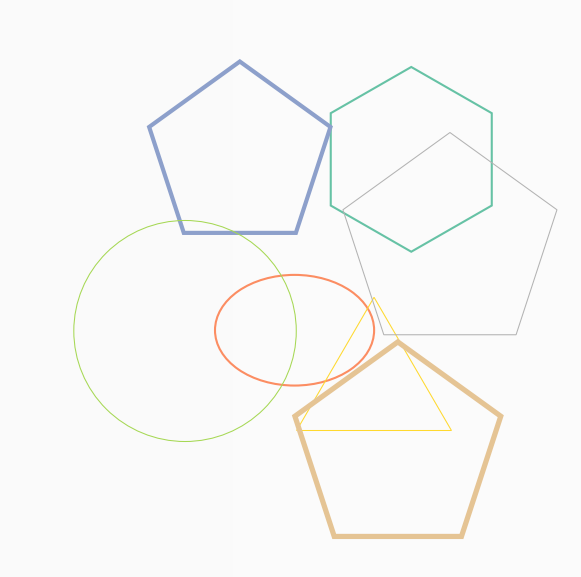[{"shape": "hexagon", "thickness": 1, "radius": 0.8, "center": [0.708, 0.723]}, {"shape": "oval", "thickness": 1, "radius": 0.68, "center": [0.507, 0.427]}, {"shape": "pentagon", "thickness": 2, "radius": 0.82, "center": [0.413, 0.729]}, {"shape": "circle", "thickness": 0.5, "radius": 0.96, "center": [0.318, 0.426]}, {"shape": "triangle", "thickness": 0.5, "radius": 0.77, "center": [0.644, 0.331]}, {"shape": "pentagon", "thickness": 2.5, "radius": 0.93, "center": [0.684, 0.221]}, {"shape": "pentagon", "thickness": 0.5, "radius": 0.97, "center": [0.774, 0.576]}]